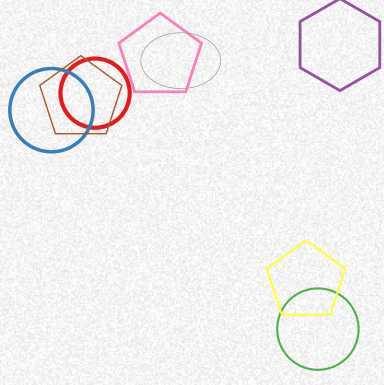[{"shape": "circle", "thickness": 3, "radius": 0.45, "center": [0.247, 0.758]}, {"shape": "circle", "thickness": 2.5, "radius": 0.54, "center": [0.134, 0.714]}, {"shape": "circle", "thickness": 1.5, "radius": 0.53, "center": [0.826, 0.145]}, {"shape": "hexagon", "thickness": 2, "radius": 0.6, "center": [0.883, 0.884]}, {"shape": "pentagon", "thickness": 1.5, "radius": 0.54, "center": [0.795, 0.269]}, {"shape": "pentagon", "thickness": 1, "radius": 0.56, "center": [0.21, 0.743]}, {"shape": "pentagon", "thickness": 2, "radius": 0.56, "center": [0.416, 0.853]}, {"shape": "oval", "thickness": 0.5, "radius": 0.52, "center": [0.47, 0.842]}]